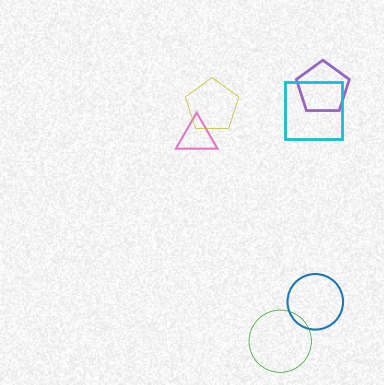[{"shape": "circle", "thickness": 1.5, "radius": 0.36, "center": [0.819, 0.216]}, {"shape": "circle", "thickness": 0.5, "radius": 0.4, "center": [0.728, 0.114]}, {"shape": "pentagon", "thickness": 2, "radius": 0.36, "center": [0.839, 0.771]}, {"shape": "triangle", "thickness": 1.5, "radius": 0.31, "center": [0.511, 0.645]}, {"shape": "pentagon", "thickness": 0.5, "radius": 0.37, "center": [0.551, 0.726]}, {"shape": "square", "thickness": 2, "radius": 0.37, "center": [0.815, 0.714]}]